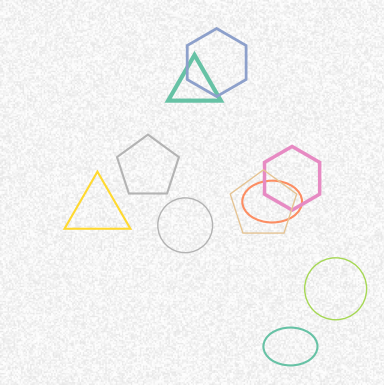[{"shape": "oval", "thickness": 1.5, "radius": 0.35, "center": [0.754, 0.1]}, {"shape": "triangle", "thickness": 3, "radius": 0.4, "center": [0.505, 0.778]}, {"shape": "oval", "thickness": 1.5, "radius": 0.39, "center": [0.707, 0.476]}, {"shape": "hexagon", "thickness": 2, "radius": 0.44, "center": [0.563, 0.838]}, {"shape": "hexagon", "thickness": 2.5, "radius": 0.41, "center": [0.759, 0.537]}, {"shape": "circle", "thickness": 1, "radius": 0.4, "center": [0.872, 0.25]}, {"shape": "triangle", "thickness": 1.5, "radius": 0.49, "center": [0.253, 0.455]}, {"shape": "pentagon", "thickness": 1, "radius": 0.45, "center": [0.684, 0.468]}, {"shape": "pentagon", "thickness": 1.5, "radius": 0.42, "center": [0.384, 0.566]}, {"shape": "circle", "thickness": 1, "radius": 0.36, "center": [0.481, 0.415]}]